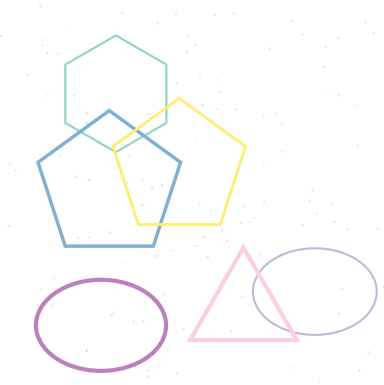[{"shape": "hexagon", "thickness": 1.5, "radius": 0.76, "center": [0.301, 0.756]}, {"shape": "oval", "thickness": 1.5, "radius": 0.8, "center": [0.818, 0.243]}, {"shape": "pentagon", "thickness": 2.5, "radius": 0.97, "center": [0.284, 0.518]}, {"shape": "triangle", "thickness": 3, "radius": 0.8, "center": [0.632, 0.197]}, {"shape": "oval", "thickness": 3, "radius": 0.85, "center": [0.262, 0.155]}, {"shape": "pentagon", "thickness": 2, "radius": 0.91, "center": [0.466, 0.564]}]